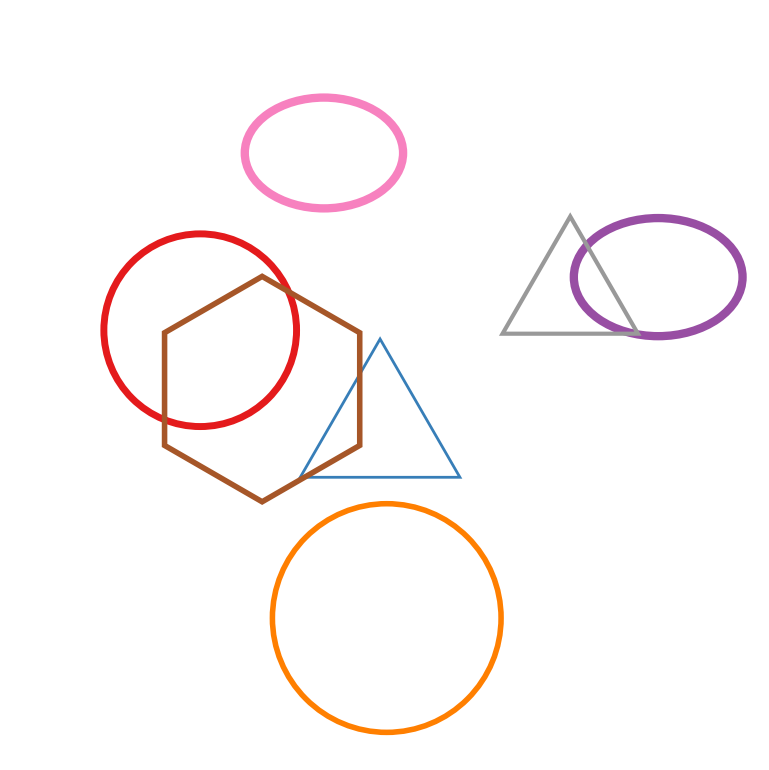[{"shape": "circle", "thickness": 2.5, "radius": 0.63, "center": [0.26, 0.571]}, {"shape": "triangle", "thickness": 1, "radius": 0.6, "center": [0.494, 0.44]}, {"shape": "oval", "thickness": 3, "radius": 0.55, "center": [0.855, 0.64]}, {"shape": "circle", "thickness": 2, "radius": 0.74, "center": [0.502, 0.197]}, {"shape": "hexagon", "thickness": 2, "radius": 0.73, "center": [0.34, 0.495]}, {"shape": "oval", "thickness": 3, "radius": 0.51, "center": [0.421, 0.801]}, {"shape": "triangle", "thickness": 1.5, "radius": 0.51, "center": [0.741, 0.617]}]